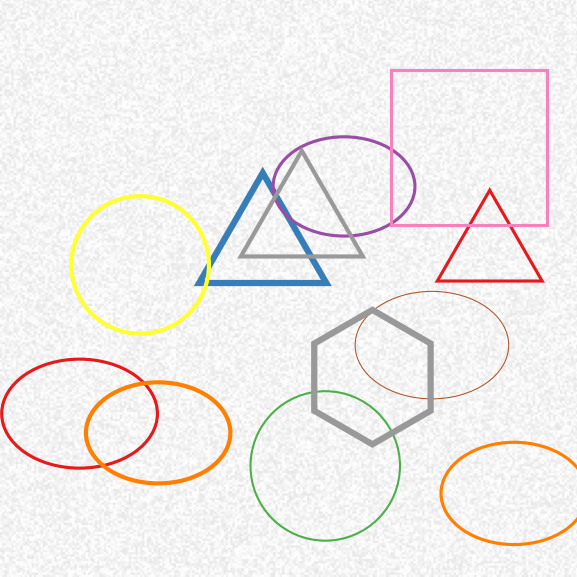[{"shape": "triangle", "thickness": 1.5, "radius": 0.52, "center": [0.848, 0.565]}, {"shape": "oval", "thickness": 1.5, "radius": 0.67, "center": [0.138, 0.283]}, {"shape": "triangle", "thickness": 3, "radius": 0.64, "center": [0.455, 0.573]}, {"shape": "circle", "thickness": 1, "radius": 0.65, "center": [0.563, 0.192]}, {"shape": "oval", "thickness": 1.5, "radius": 0.61, "center": [0.596, 0.676]}, {"shape": "oval", "thickness": 1.5, "radius": 0.63, "center": [0.89, 0.145]}, {"shape": "oval", "thickness": 2, "radius": 0.63, "center": [0.274, 0.25]}, {"shape": "circle", "thickness": 2, "radius": 0.6, "center": [0.243, 0.54]}, {"shape": "oval", "thickness": 0.5, "radius": 0.66, "center": [0.748, 0.402]}, {"shape": "square", "thickness": 1.5, "radius": 0.67, "center": [0.812, 0.743]}, {"shape": "triangle", "thickness": 2, "radius": 0.61, "center": [0.523, 0.616]}, {"shape": "hexagon", "thickness": 3, "radius": 0.58, "center": [0.645, 0.346]}]